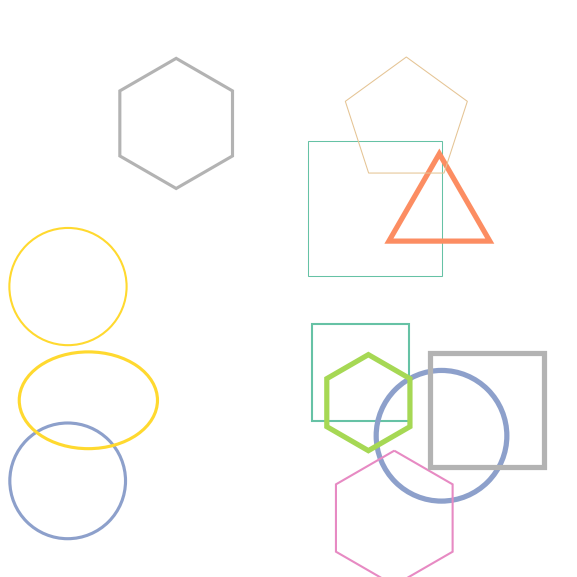[{"shape": "square", "thickness": 1, "radius": 0.42, "center": [0.624, 0.354]}, {"shape": "square", "thickness": 0.5, "radius": 0.58, "center": [0.649, 0.638]}, {"shape": "triangle", "thickness": 2.5, "radius": 0.5, "center": [0.761, 0.632]}, {"shape": "circle", "thickness": 2.5, "radius": 0.57, "center": [0.765, 0.245]}, {"shape": "circle", "thickness": 1.5, "radius": 0.5, "center": [0.117, 0.166]}, {"shape": "hexagon", "thickness": 1, "radius": 0.58, "center": [0.683, 0.102]}, {"shape": "hexagon", "thickness": 2.5, "radius": 0.42, "center": [0.638, 0.302]}, {"shape": "oval", "thickness": 1.5, "radius": 0.6, "center": [0.153, 0.306]}, {"shape": "circle", "thickness": 1, "radius": 0.51, "center": [0.118, 0.503]}, {"shape": "pentagon", "thickness": 0.5, "radius": 0.56, "center": [0.704, 0.789]}, {"shape": "square", "thickness": 2.5, "radius": 0.5, "center": [0.843, 0.289]}, {"shape": "hexagon", "thickness": 1.5, "radius": 0.56, "center": [0.305, 0.785]}]